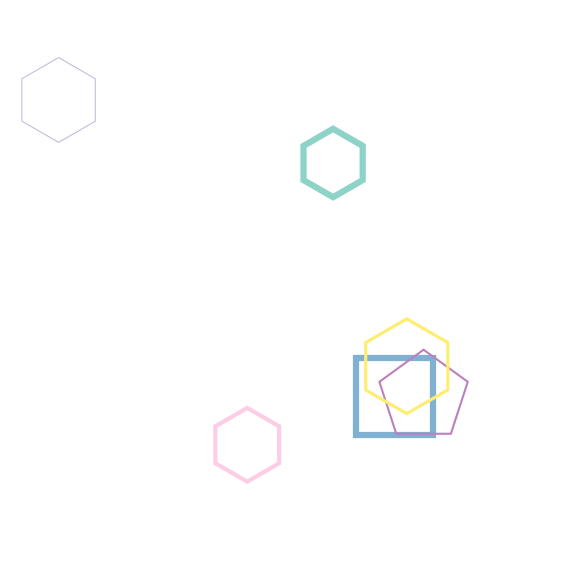[{"shape": "hexagon", "thickness": 3, "radius": 0.3, "center": [0.577, 0.717]}, {"shape": "hexagon", "thickness": 0.5, "radius": 0.37, "center": [0.101, 0.826]}, {"shape": "square", "thickness": 3, "radius": 0.33, "center": [0.683, 0.313]}, {"shape": "hexagon", "thickness": 2, "radius": 0.32, "center": [0.428, 0.229]}, {"shape": "pentagon", "thickness": 1, "radius": 0.4, "center": [0.733, 0.313]}, {"shape": "hexagon", "thickness": 1.5, "radius": 0.41, "center": [0.704, 0.365]}]